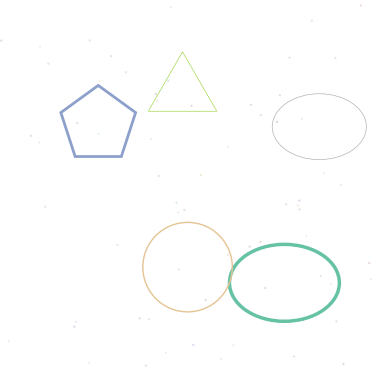[{"shape": "oval", "thickness": 2.5, "radius": 0.71, "center": [0.739, 0.265]}, {"shape": "pentagon", "thickness": 2, "radius": 0.51, "center": [0.255, 0.676]}, {"shape": "triangle", "thickness": 0.5, "radius": 0.51, "center": [0.474, 0.762]}, {"shape": "circle", "thickness": 1, "radius": 0.58, "center": [0.487, 0.306]}, {"shape": "oval", "thickness": 0.5, "radius": 0.61, "center": [0.829, 0.671]}]